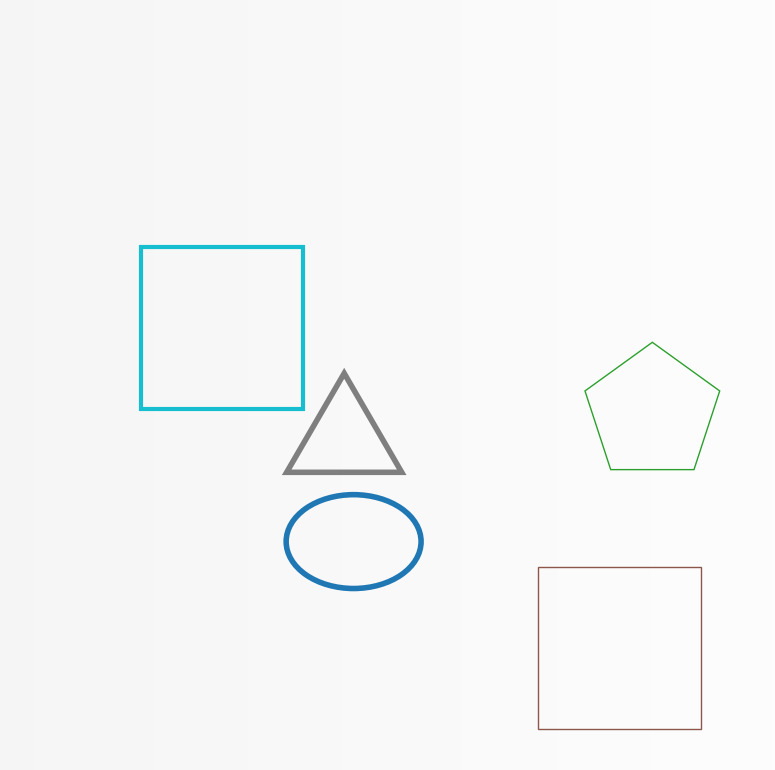[{"shape": "oval", "thickness": 2, "radius": 0.44, "center": [0.456, 0.297]}, {"shape": "pentagon", "thickness": 0.5, "radius": 0.46, "center": [0.842, 0.464]}, {"shape": "square", "thickness": 0.5, "radius": 0.53, "center": [0.799, 0.159]}, {"shape": "triangle", "thickness": 2, "radius": 0.43, "center": [0.444, 0.429]}, {"shape": "square", "thickness": 1.5, "radius": 0.52, "center": [0.286, 0.574]}]